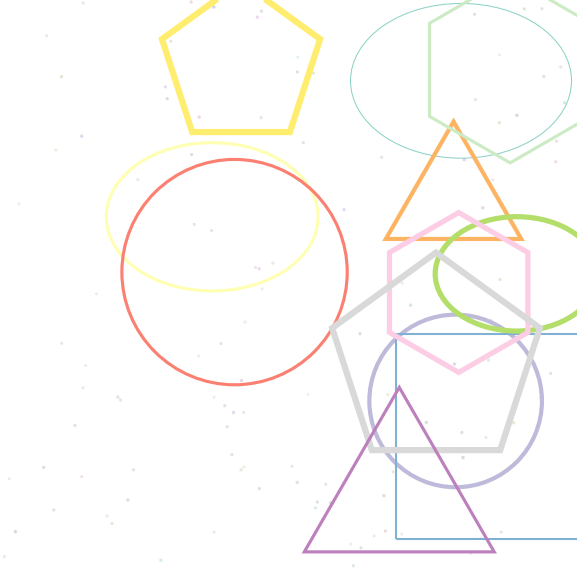[{"shape": "oval", "thickness": 0.5, "radius": 0.96, "center": [0.798, 0.859]}, {"shape": "oval", "thickness": 1.5, "radius": 0.92, "center": [0.367, 0.624]}, {"shape": "circle", "thickness": 2, "radius": 0.75, "center": [0.789, 0.305]}, {"shape": "circle", "thickness": 1.5, "radius": 0.98, "center": [0.406, 0.528]}, {"shape": "square", "thickness": 1, "radius": 0.89, "center": [0.864, 0.244]}, {"shape": "triangle", "thickness": 2, "radius": 0.68, "center": [0.785, 0.653]}, {"shape": "oval", "thickness": 2.5, "radius": 0.71, "center": [0.895, 0.525]}, {"shape": "hexagon", "thickness": 2.5, "radius": 0.69, "center": [0.794, 0.493]}, {"shape": "pentagon", "thickness": 3, "radius": 0.95, "center": [0.755, 0.373]}, {"shape": "triangle", "thickness": 1.5, "radius": 0.95, "center": [0.691, 0.138]}, {"shape": "hexagon", "thickness": 1.5, "radius": 0.81, "center": [0.883, 0.878]}, {"shape": "pentagon", "thickness": 3, "radius": 0.72, "center": [0.417, 0.887]}]